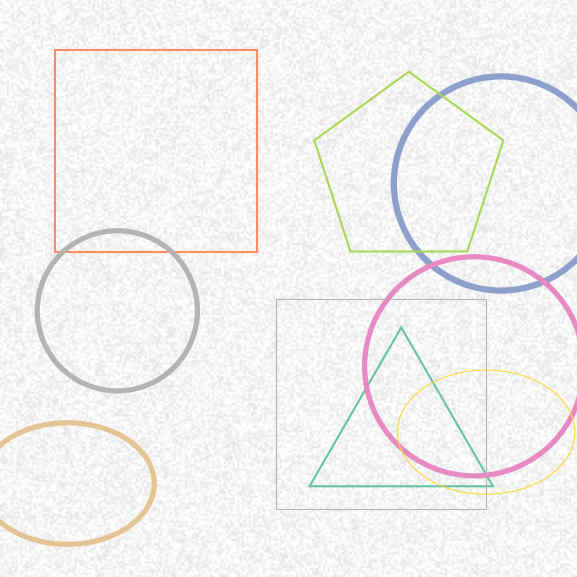[{"shape": "triangle", "thickness": 1, "radius": 0.92, "center": [0.695, 0.249]}, {"shape": "square", "thickness": 1, "radius": 0.88, "center": [0.27, 0.738]}, {"shape": "circle", "thickness": 3, "radius": 0.93, "center": [0.867, 0.681]}, {"shape": "circle", "thickness": 2.5, "radius": 0.95, "center": [0.821, 0.365]}, {"shape": "pentagon", "thickness": 1, "radius": 0.86, "center": [0.708, 0.703]}, {"shape": "oval", "thickness": 0.5, "radius": 0.77, "center": [0.842, 0.251]}, {"shape": "oval", "thickness": 2.5, "radius": 0.75, "center": [0.117, 0.162]}, {"shape": "square", "thickness": 0.5, "radius": 0.91, "center": [0.66, 0.299]}, {"shape": "circle", "thickness": 2.5, "radius": 0.69, "center": [0.203, 0.461]}]